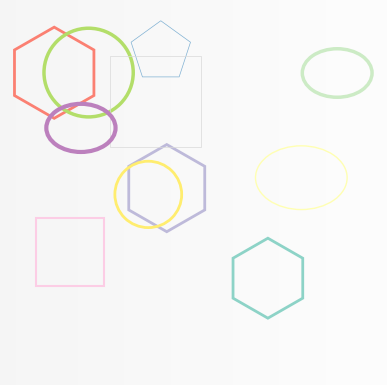[{"shape": "hexagon", "thickness": 2, "radius": 0.52, "center": [0.691, 0.277]}, {"shape": "oval", "thickness": 1, "radius": 0.59, "center": [0.778, 0.538]}, {"shape": "hexagon", "thickness": 2, "radius": 0.57, "center": [0.43, 0.511]}, {"shape": "hexagon", "thickness": 2, "radius": 0.59, "center": [0.14, 0.811]}, {"shape": "pentagon", "thickness": 0.5, "radius": 0.4, "center": [0.415, 0.865]}, {"shape": "circle", "thickness": 2.5, "radius": 0.58, "center": [0.229, 0.812]}, {"shape": "square", "thickness": 1.5, "radius": 0.44, "center": [0.181, 0.347]}, {"shape": "square", "thickness": 0.5, "radius": 0.59, "center": [0.401, 0.736]}, {"shape": "oval", "thickness": 3, "radius": 0.45, "center": [0.209, 0.668]}, {"shape": "oval", "thickness": 2.5, "radius": 0.45, "center": [0.87, 0.81]}, {"shape": "circle", "thickness": 2, "radius": 0.43, "center": [0.383, 0.495]}]